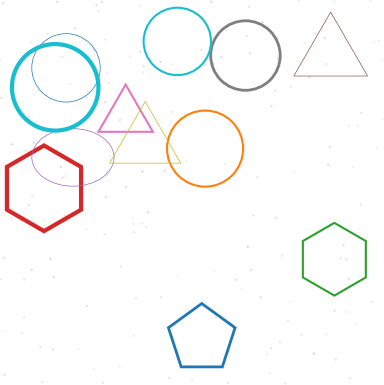[{"shape": "pentagon", "thickness": 2, "radius": 0.45, "center": [0.524, 0.121]}, {"shape": "circle", "thickness": 0.5, "radius": 0.44, "center": [0.171, 0.824]}, {"shape": "circle", "thickness": 1.5, "radius": 0.49, "center": [0.533, 0.614]}, {"shape": "hexagon", "thickness": 1.5, "radius": 0.47, "center": [0.868, 0.327]}, {"shape": "hexagon", "thickness": 3, "radius": 0.56, "center": [0.114, 0.511]}, {"shape": "oval", "thickness": 0.5, "radius": 0.53, "center": [0.189, 0.591]}, {"shape": "triangle", "thickness": 0.5, "radius": 0.55, "center": [0.859, 0.858]}, {"shape": "triangle", "thickness": 1.5, "radius": 0.41, "center": [0.326, 0.698]}, {"shape": "circle", "thickness": 2, "radius": 0.45, "center": [0.638, 0.856]}, {"shape": "triangle", "thickness": 0.5, "radius": 0.53, "center": [0.377, 0.63]}, {"shape": "circle", "thickness": 3, "radius": 0.56, "center": [0.143, 0.773]}, {"shape": "circle", "thickness": 1.5, "radius": 0.44, "center": [0.461, 0.892]}]